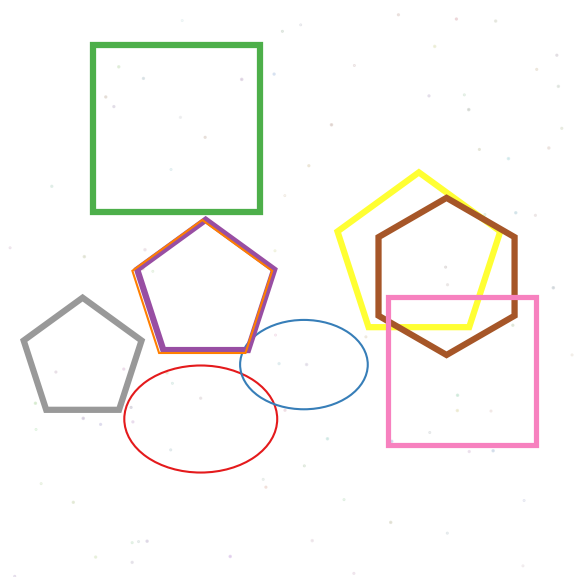[{"shape": "oval", "thickness": 1, "radius": 0.66, "center": [0.348, 0.274]}, {"shape": "oval", "thickness": 1, "radius": 0.55, "center": [0.526, 0.368]}, {"shape": "square", "thickness": 3, "radius": 0.72, "center": [0.306, 0.776]}, {"shape": "pentagon", "thickness": 3, "radius": 0.62, "center": [0.356, 0.494]}, {"shape": "pentagon", "thickness": 1, "radius": 0.64, "center": [0.35, 0.491]}, {"shape": "pentagon", "thickness": 3, "radius": 0.74, "center": [0.725, 0.552]}, {"shape": "hexagon", "thickness": 3, "radius": 0.68, "center": [0.773, 0.521]}, {"shape": "square", "thickness": 2.5, "radius": 0.64, "center": [0.801, 0.357]}, {"shape": "pentagon", "thickness": 3, "radius": 0.54, "center": [0.143, 0.376]}]